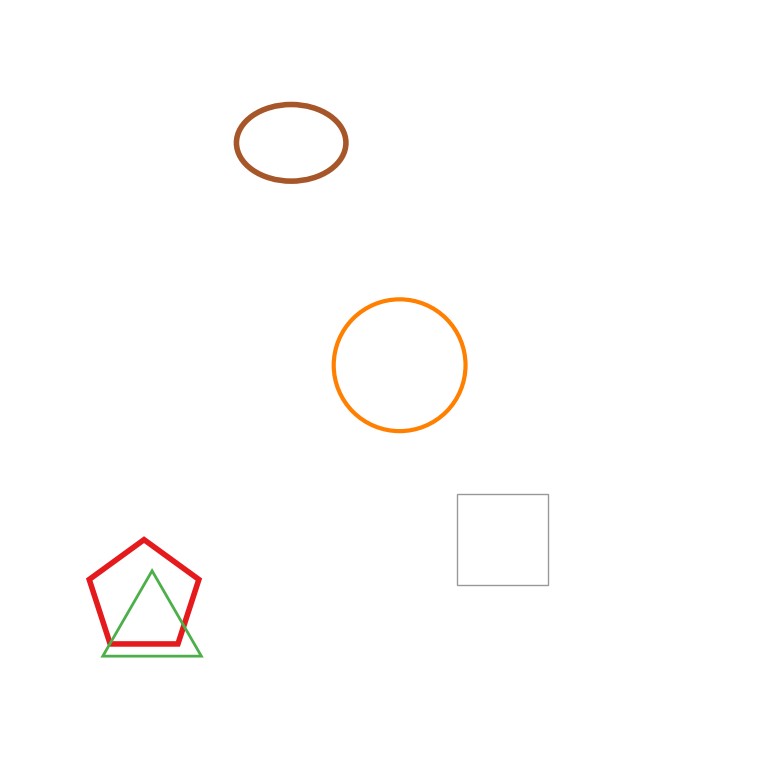[{"shape": "pentagon", "thickness": 2, "radius": 0.37, "center": [0.187, 0.224]}, {"shape": "triangle", "thickness": 1, "radius": 0.37, "center": [0.198, 0.185]}, {"shape": "circle", "thickness": 1.5, "radius": 0.43, "center": [0.519, 0.526]}, {"shape": "oval", "thickness": 2, "radius": 0.36, "center": [0.378, 0.815]}, {"shape": "square", "thickness": 0.5, "radius": 0.3, "center": [0.652, 0.299]}]